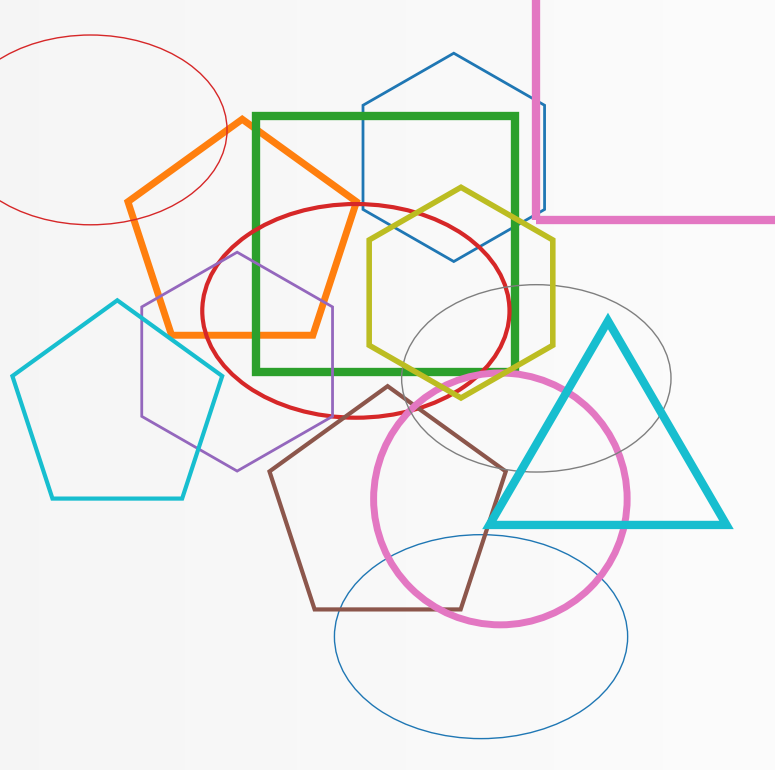[{"shape": "oval", "thickness": 0.5, "radius": 0.95, "center": [0.621, 0.173]}, {"shape": "hexagon", "thickness": 1, "radius": 0.68, "center": [0.586, 0.796]}, {"shape": "pentagon", "thickness": 2.5, "radius": 0.78, "center": [0.313, 0.69]}, {"shape": "square", "thickness": 3, "radius": 0.83, "center": [0.497, 0.683]}, {"shape": "oval", "thickness": 0.5, "radius": 0.88, "center": [0.117, 0.831]}, {"shape": "oval", "thickness": 1.5, "radius": 0.99, "center": [0.459, 0.596]}, {"shape": "hexagon", "thickness": 1, "radius": 0.71, "center": [0.306, 0.53]}, {"shape": "pentagon", "thickness": 1.5, "radius": 0.8, "center": [0.5, 0.338]}, {"shape": "square", "thickness": 3, "radius": 0.84, "center": [0.86, 0.883]}, {"shape": "circle", "thickness": 2.5, "radius": 0.82, "center": [0.646, 0.352]}, {"shape": "oval", "thickness": 0.5, "radius": 0.87, "center": [0.692, 0.509]}, {"shape": "hexagon", "thickness": 2, "radius": 0.68, "center": [0.595, 0.62]}, {"shape": "pentagon", "thickness": 1.5, "radius": 0.71, "center": [0.151, 0.468]}, {"shape": "triangle", "thickness": 3, "radius": 0.88, "center": [0.784, 0.407]}]